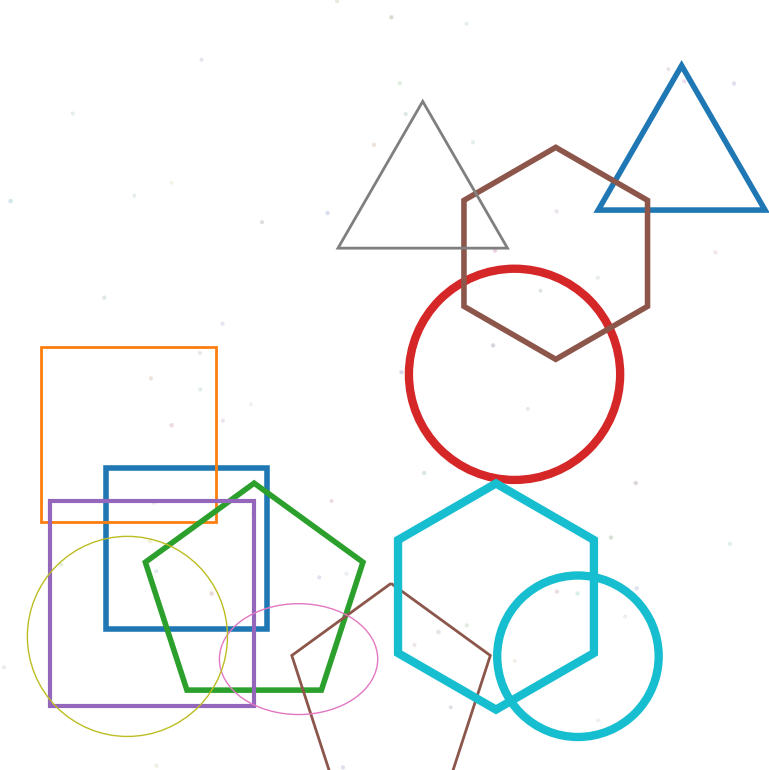[{"shape": "triangle", "thickness": 2, "radius": 0.63, "center": [0.885, 0.79]}, {"shape": "square", "thickness": 2, "radius": 0.52, "center": [0.242, 0.288]}, {"shape": "square", "thickness": 1, "radius": 0.57, "center": [0.167, 0.436]}, {"shape": "pentagon", "thickness": 2, "radius": 0.74, "center": [0.33, 0.224]}, {"shape": "circle", "thickness": 3, "radius": 0.69, "center": [0.668, 0.514]}, {"shape": "square", "thickness": 1.5, "radius": 0.66, "center": [0.197, 0.216]}, {"shape": "hexagon", "thickness": 2, "radius": 0.69, "center": [0.722, 0.671]}, {"shape": "pentagon", "thickness": 1, "radius": 0.68, "center": [0.508, 0.107]}, {"shape": "oval", "thickness": 0.5, "radius": 0.51, "center": [0.388, 0.144]}, {"shape": "triangle", "thickness": 1, "radius": 0.64, "center": [0.549, 0.741]}, {"shape": "circle", "thickness": 0.5, "radius": 0.65, "center": [0.165, 0.173]}, {"shape": "hexagon", "thickness": 3, "radius": 0.73, "center": [0.644, 0.225]}, {"shape": "circle", "thickness": 3, "radius": 0.52, "center": [0.751, 0.148]}]